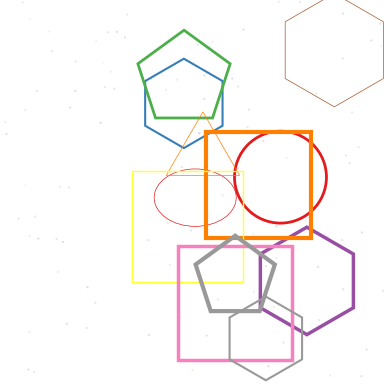[{"shape": "oval", "thickness": 0.5, "radius": 0.53, "center": [0.507, 0.487]}, {"shape": "circle", "thickness": 2, "radius": 0.6, "center": [0.729, 0.54]}, {"shape": "hexagon", "thickness": 1.5, "radius": 0.58, "center": [0.478, 0.731]}, {"shape": "pentagon", "thickness": 2, "radius": 0.63, "center": [0.478, 0.795]}, {"shape": "hexagon", "thickness": 2.5, "radius": 0.7, "center": [0.797, 0.27]}, {"shape": "square", "thickness": 3, "radius": 0.69, "center": [0.671, 0.519]}, {"shape": "triangle", "thickness": 0.5, "radius": 0.55, "center": [0.527, 0.599]}, {"shape": "square", "thickness": 1, "radius": 0.72, "center": [0.487, 0.413]}, {"shape": "hexagon", "thickness": 0.5, "radius": 0.74, "center": [0.868, 0.87]}, {"shape": "square", "thickness": 2.5, "radius": 0.74, "center": [0.61, 0.213]}, {"shape": "hexagon", "thickness": 1.5, "radius": 0.54, "center": [0.69, 0.121]}, {"shape": "pentagon", "thickness": 3, "radius": 0.54, "center": [0.611, 0.279]}]